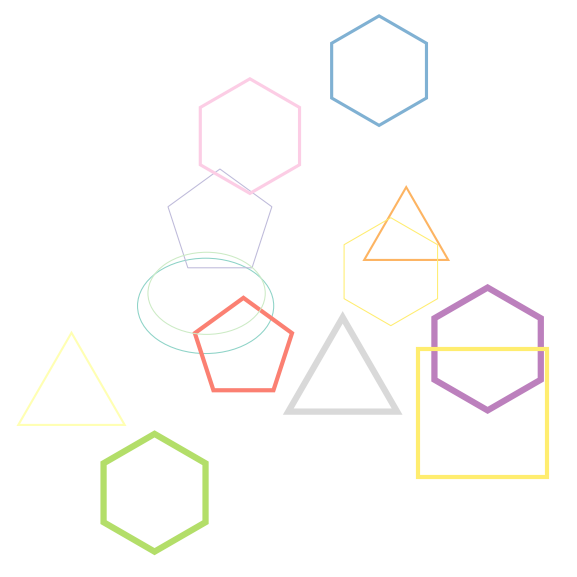[{"shape": "oval", "thickness": 0.5, "radius": 0.59, "center": [0.356, 0.469]}, {"shape": "triangle", "thickness": 1, "radius": 0.53, "center": [0.124, 0.317]}, {"shape": "pentagon", "thickness": 0.5, "radius": 0.47, "center": [0.381, 0.612]}, {"shape": "pentagon", "thickness": 2, "radius": 0.44, "center": [0.422, 0.395]}, {"shape": "hexagon", "thickness": 1.5, "radius": 0.47, "center": [0.656, 0.877]}, {"shape": "triangle", "thickness": 1, "radius": 0.42, "center": [0.703, 0.591]}, {"shape": "hexagon", "thickness": 3, "radius": 0.51, "center": [0.268, 0.146]}, {"shape": "hexagon", "thickness": 1.5, "radius": 0.5, "center": [0.433, 0.763]}, {"shape": "triangle", "thickness": 3, "radius": 0.54, "center": [0.593, 0.341]}, {"shape": "hexagon", "thickness": 3, "radius": 0.53, "center": [0.844, 0.395]}, {"shape": "oval", "thickness": 0.5, "radius": 0.51, "center": [0.358, 0.491]}, {"shape": "hexagon", "thickness": 0.5, "radius": 0.47, "center": [0.677, 0.529]}, {"shape": "square", "thickness": 2, "radius": 0.56, "center": [0.836, 0.284]}]